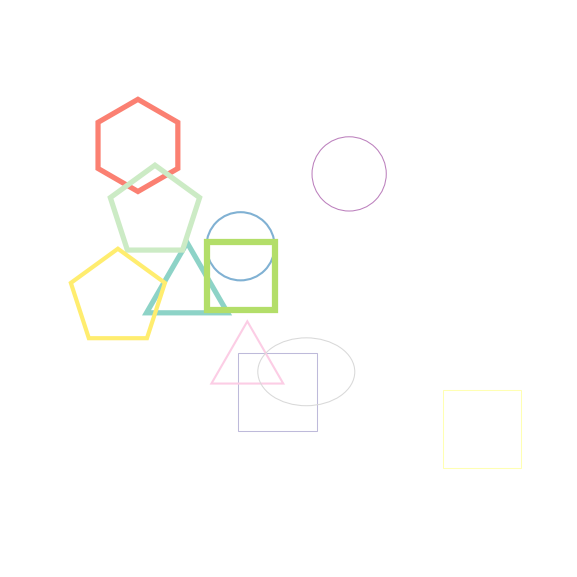[{"shape": "triangle", "thickness": 2.5, "radius": 0.41, "center": [0.324, 0.498]}, {"shape": "square", "thickness": 0.5, "radius": 0.34, "center": [0.834, 0.256]}, {"shape": "square", "thickness": 0.5, "radius": 0.34, "center": [0.48, 0.32]}, {"shape": "hexagon", "thickness": 2.5, "radius": 0.4, "center": [0.239, 0.747]}, {"shape": "circle", "thickness": 1, "radius": 0.3, "center": [0.417, 0.573]}, {"shape": "square", "thickness": 3, "radius": 0.29, "center": [0.418, 0.521]}, {"shape": "triangle", "thickness": 1, "radius": 0.36, "center": [0.428, 0.371]}, {"shape": "oval", "thickness": 0.5, "radius": 0.42, "center": [0.53, 0.355]}, {"shape": "circle", "thickness": 0.5, "radius": 0.32, "center": [0.605, 0.698]}, {"shape": "pentagon", "thickness": 2.5, "radius": 0.41, "center": [0.268, 0.632]}, {"shape": "pentagon", "thickness": 2, "radius": 0.43, "center": [0.204, 0.483]}]